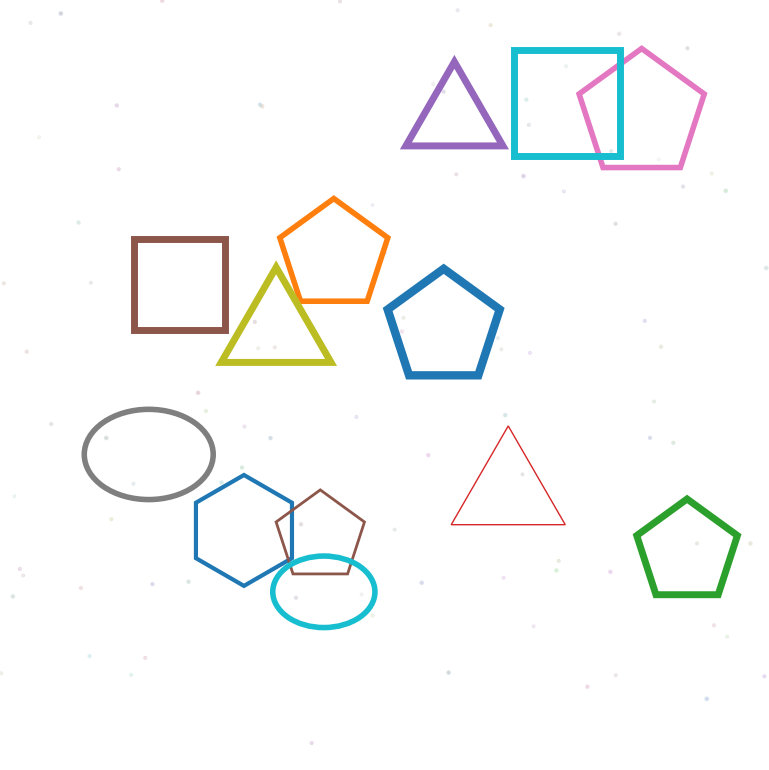[{"shape": "hexagon", "thickness": 1.5, "radius": 0.36, "center": [0.317, 0.311]}, {"shape": "pentagon", "thickness": 3, "radius": 0.38, "center": [0.576, 0.574]}, {"shape": "pentagon", "thickness": 2, "radius": 0.37, "center": [0.434, 0.668]}, {"shape": "pentagon", "thickness": 2.5, "radius": 0.34, "center": [0.892, 0.283]}, {"shape": "triangle", "thickness": 0.5, "radius": 0.43, "center": [0.66, 0.361]}, {"shape": "triangle", "thickness": 2.5, "radius": 0.36, "center": [0.59, 0.847]}, {"shape": "square", "thickness": 2.5, "radius": 0.3, "center": [0.233, 0.631]}, {"shape": "pentagon", "thickness": 1, "radius": 0.3, "center": [0.416, 0.303]}, {"shape": "pentagon", "thickness": 2, "radius": 0.43, "center": [0.833, 0.852]}, {"shape": "oval", "thickness": 2, "radius": 0.42, "center": [0.193, 0.41]}, {"shape": "triangle", "thickness": 2.5, "radius": 0.41, "center": [0.359, 0.57]}, {"shape": "oval", "thickness": 2, "radius": 0.33, "center": [0.421, 0.231]}, {"shape": "square", "thickness": 2.5, "radius": 0.34, "center": [0.736, 0.866]}]